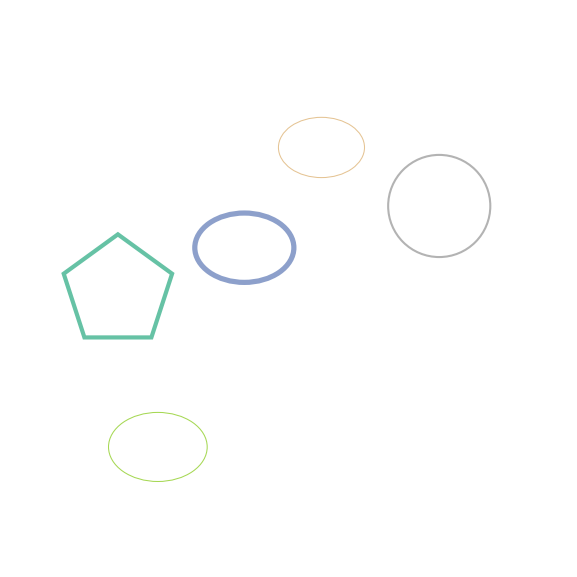[{"shape": "pentagon", "thickness": 2, "radius": 0.49, "center": [0.204, 0.495]}, {"shape": "oval", "thickness": 2.5, "radius": 0.43, "center": [0.423, 0.57]}, {"shape": "oval", "thickness": 0.5, "radius": 0.43, "center": [0.273, 0.225]}, {"shape": "oval", "thickness": 0.5, "radius": 0.37, "center": [0.557, 0.744]}, {"shape": "circle", "thickness": 1, "radius": 0.44, "center": [0.761, 0.642]}]